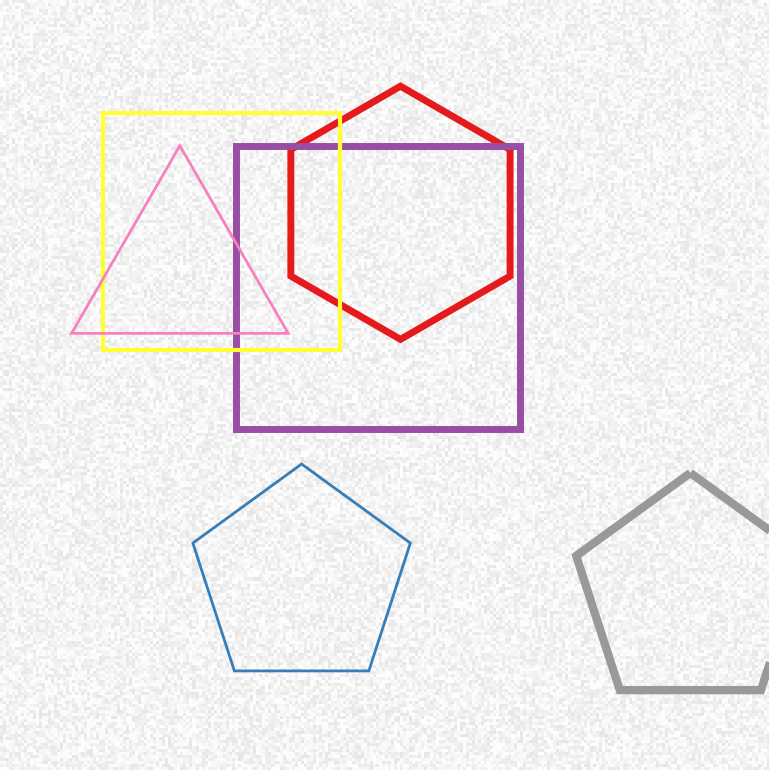[{"shape": "hexagon", "thickness": 2.5, "radius": 0.82, "center": [0.52, 0.724]}, {"shape": "pentagon", "thickness": 1, "radius": 0.74, "center": [0.392, 0.249]}, {"shape": "square", "thickness": 2.5, "radius": 0.92, "center": [0.491, 0.627]}, {"shape": "square", "thickness": 1.5, "radius": 0.77, "center": [0.287, 0.7]}, {"shape": "triangle", "thickness": 1, "radius": 0.81, "center": [0.234, 0.648]}, {"shape": "pentagon", "thickness": 3, "radius": 0.78, "center": [0.897, 0.23]}]